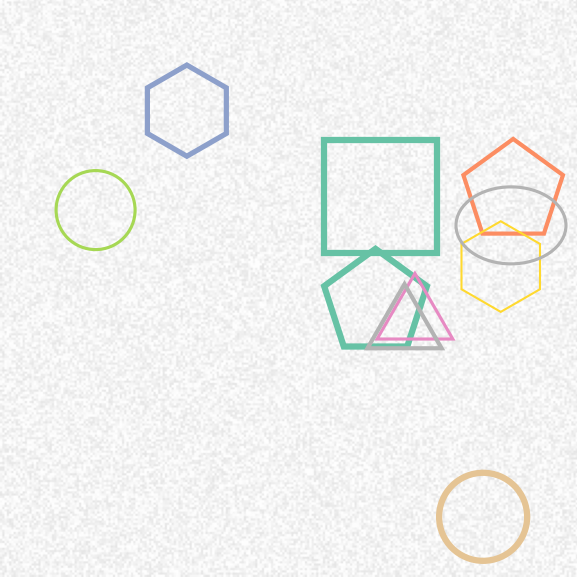[{"shape": "pentagon", "thickness": 3, "radius": 0.47, "center": [0.65, 0.475]}, {"shape": "square", "thickness": 3, "radius": 0.49, "center": [0.659, 0.659]}, {"shape": "pentagon", "thickness": 2, "radius": 0.45, "center": [0.889, 0.668]}, {"shape": "hexagon", "thickness": 2.5, "radius": 0.39, "center": [0.324, 0.808]}, {"shape": "triangle", "thickness": 1.5, "radius": 0.38, "center": [0.718, 0.45]}, {"shape": "circle", "thickness": 1.5, "radius": 0.34, "center": [0.166, 0.635]}, {"shape": "hexagon", "thickness": 1, "radius": 0.39, "center": [0.867, 0.538]}, {"shape": "circle", "thickness": 3, "radius": 0.38, "center": [0.837, 0.104]}, {"shape": "triangle", "thickness": 2, "radius": 0.37, "center": [0.7, 0.433]}, {"shape": "oval", "thickness": 1.5, "radius": 0.48, "center": [0.885, 0.609]}]